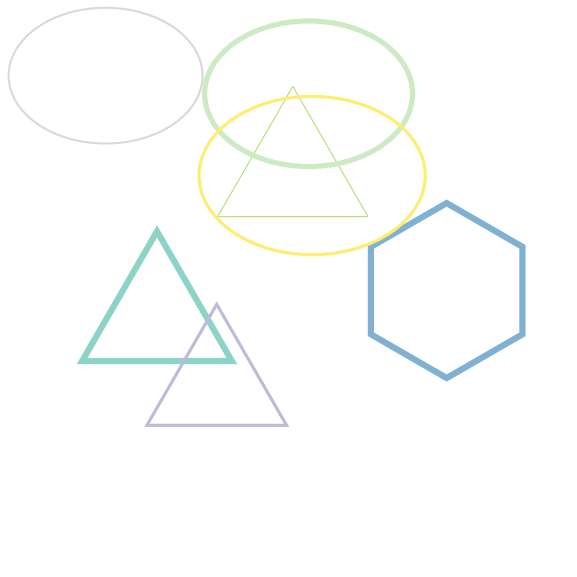[{"shape": "triangle", "thickness": 3, "radius": 0.75, "center": [0.272, 0.449]}, {"shape": "triangle", "thickness": 1.5, "radius": 0.7, "center": [0.375, 0.332]}, {"shape": "hexagon", "thickness": 3, "radius": 0.76, "center": [0.773, 0.496]}, {"shape": "triangle", "thickness": 0.5, "radius": 0.75, "center": [0.507, 0.699]}, {"shape": "oval", "thickness": 1, "radius": 0.84, "center": [0.183, 0.868]}, {"shape": "oval", "thickness": 2.5, "radius": 0.9, "center": [0.534, 0.837]}, {"shape": "oval", "thickness": 1.5, "radius": 0.98, "center": [0.541, 0.695]}]